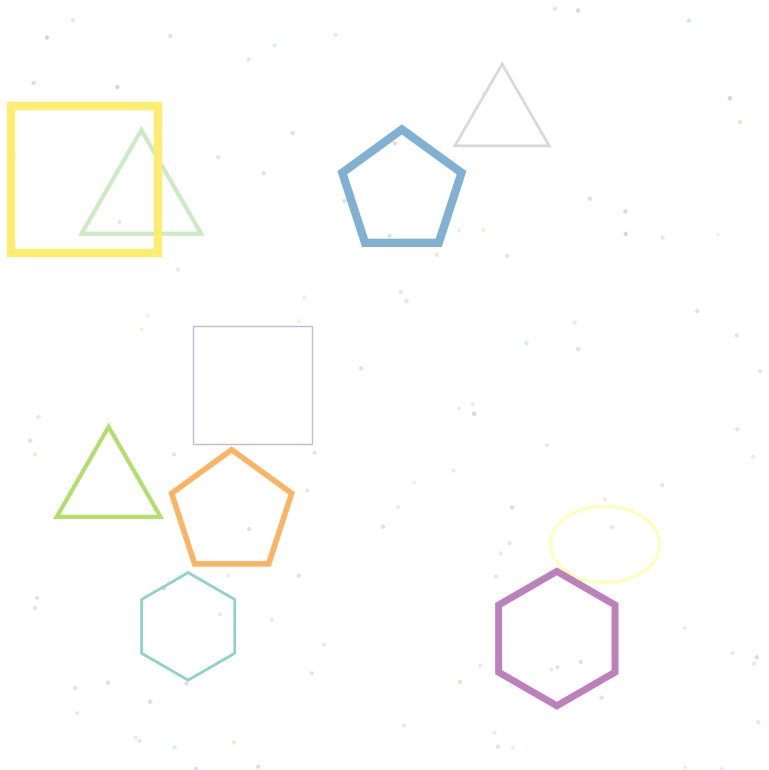[{"shape": "hexagon", "thickness": 1, "radius": 0.35, "center": [0.244, 0.187]}, {"shape": "oval", "thickness": 1, "radius": 0.35, "center": [0.786, 0.293]}, {"shape": "square", "thickness": 0.5, "radius": 0.38, "center": [0.328, 0.5]}, {"shape": "pentagon", "thickness": 3, "radius": 0.41, "center": [0.522, 0.75]}, {"shape": "pentagon", "thickness": 2, "radius": 0.41, "center": [0.301, 0.334]}, {"shape": "triangle", "thickness": 1.5, "radius": 0.39, "center": [0.141, 0.368]}, {"shape": "triangle", "thickness": 1, "radius": 0.35, "center": [0.652, 0.846]}, {"shape": "hexagon", "thickness": 2.5, "radius": 0.44, "center": [0.723, 0.171]}, {"shape": "triangle", "thickness": 1.5, "radius": 0.45, "center": [0.184, 0.741]}, {"shape": "square", "thickness": 3, "radius": 0.48, "center": [0.11, 0.767]}]